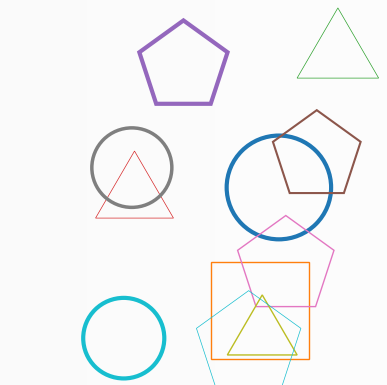[{"shape": "circle", "thickness": 3, "radius": 0.67, "center": [0.72, 0.513]}, {"shape": "square", "thickness": 1, "radius": 0.63, "center": [0.67, 0.193]}, {"shape": "triangle", "thickness": 0.5, "radius": 0.61, "center": [0.872, 0.858]}, {"shape": "triangle", "thickness": 0.5, "radius": 0.58, "center": [0.347, 0.492]}, {"shape": "pentagon", "thickness": 3, "radius": 0.6, "center": [0.473, 0.827]}, {"shape": "pentagon", "thickness": 1.5, "radius": 0.59, "center": [0.818, 0.595]}, {"shape": "pentagon", "thickness": 1, "radius": 0.65, "center": [0.738, 0.309]}, {"shape": "circle", "thickness": 2.5, "radius": 0.52, "center": [0.34, 0.565]}, {"shape": "triangle", "thickness": 1, "radius": 0.52, "center": [0.677, 0.13]}, {"shape": "pentagon", "thickness": 0.5, "radius": 0.71, "center": [0.642, 0.103]}, {"shape": "circle", "thickness": 3, "radius": 0.52, "center": [0.319, 0.122]}]